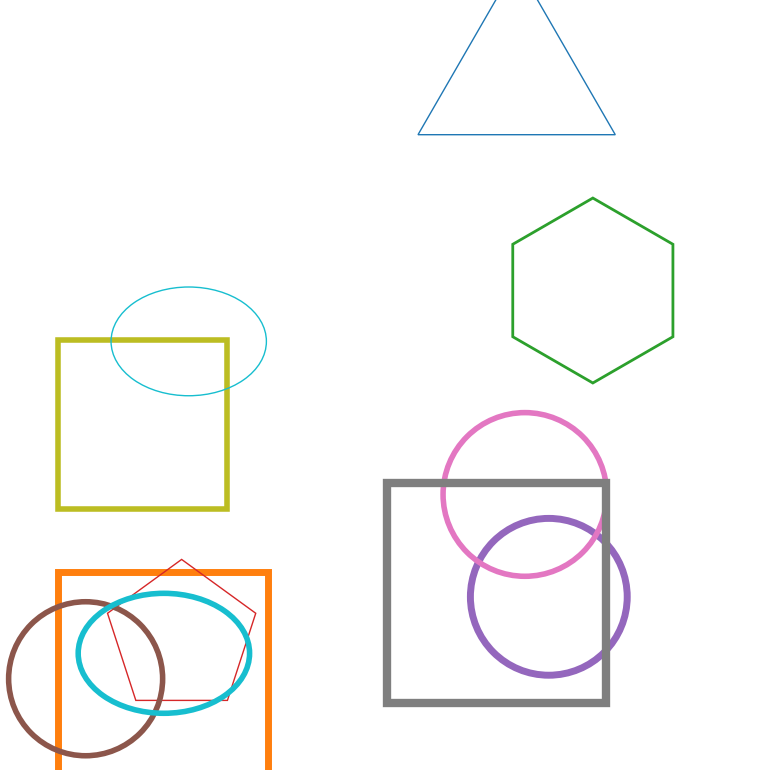[{"shape": "triangle", "thickness": 0.5, "radius": 0.74, "center": [0.671, 0.899]}, {"shape": "square", "thickness": 2.5, "radius": 0.68, "center": [0.211, 0.121]}, {"shape": "hexagon", "thickness": 1, "radius": 0.6, "center": [0.77, 0.623]}, {"shape": "pentagon", "thickness": 0.5, "radius": 0.51, "center": [0.236, 0.172]}, {"shape": "circle", "thickness": 2.5, "radius": 0.51, "center": [0.713, 0.225]}, {"shape": "circle", "thickness": 2, "radius": 0.5, "center": [0.111, 0.119]}, {"shape": "circle", "thickness": 2, "radius": 0.53, "center": [0.682, 0.358]}, {"shape": "square", "thickness": 3, "radius": 0.71, "center": [0.645, 0.23]}, {"shape": "square", "thickness": 2, "radius": 0.55, "center": [0.185, 0.448]}, {"shape": "oval", "thickness": 2, "radius": 0.56, "center": [0.213, 0.152]}, {"shape": "oval", "thickness": 0.5, "radius": 0.5, "center": [0.245, 0.557]}]